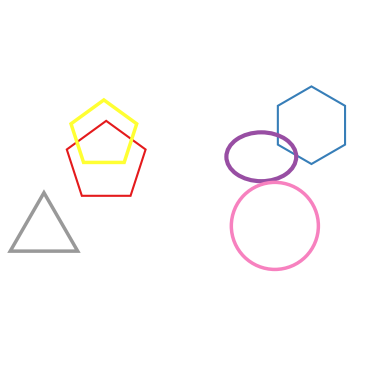[{"shape": "pentagon", "thickness": 1.5, "radius": 0.54, "center": [0.276, 0.578]}, {"shape": "hexagon", "thickness": 1.5, "radius": 0.5, "center": [0.809, 0.675]}, {"shape": "oval", "thickness": 3, "radius": 0.45, "center": [0.679, 0.593]}, {"shape": "pentagon", "thickness": 2.5, "radius": 0.45, "center": [0.27, 0.651]}, {"shape": "circle", "thickness": 2.5, "radius": 0.57, "center": [0.714, 0.413]}, {"shape": "triangle", "thickness": 2.5, "radius": 0.51, "center": [0.114, 0.398]}]